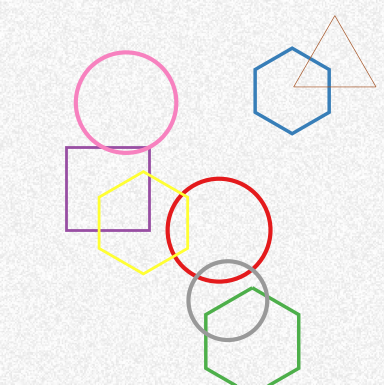[{"shape": "circle", "thickness": 3, "radius": 0.67, "center": [0.569, 0.402]}, {"shape": "hexagon", "thickness": 2.5, "radius": 0.56, "center": [0.759, 0.764]}, {"shape": "hexagon", "thickness": 2.5, "radius": 0.7, "center": [0.655, 0.113]}, {"shape": "square", "thickness": 2, "radius": 0.54, "center": [0.279, 0.511]}, {"shape": "hexagon", "thickness": 2, "radius": 0.66, "center": [0.372, 0.421]}, {"shape": "triangle", "thickness": 0.5, "radius": 0.62, "center": [0.87, 0.836]}, {"shape": "circle", "thickness": 3, "radius": 0.65, "center": [0.327, 0.733]}, {"shape": "circle", "thickness": 3, "radius": 0.51, "center": [0.592, 0.219]}]